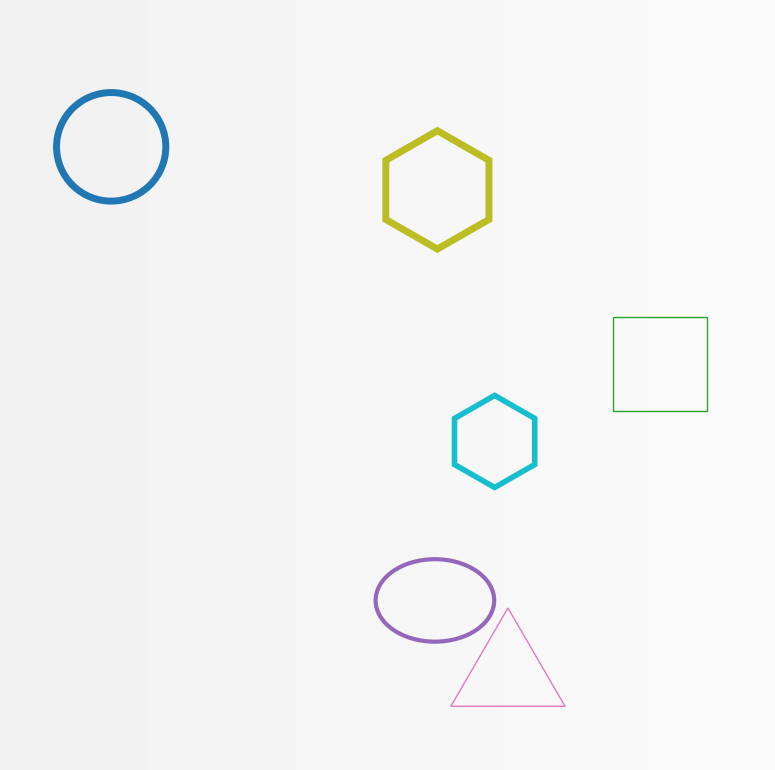[{"shape": "circle", "thickness": 2.5, "radius": 0.35, "center": [0.143, 0.809]}, {"shape": "square", "thickness": 0.5, "radius": 0.31, "center": [0.852, 0.527]}, {"shape": "oval", "thickness": 1.5, "radius": 0.38, "center": [0.561, 0.22]}, {"shape": "triangle", "thickness": 0.5, "radius": 0.43, "center": [0.655, 0.125]}, {"shape": "hexagon", "thickness": 2.5, "radius": 0.38, "center": [0.564, 0.753]}, {"shape": "hexagon", "thickness": 2, "radius": 0.3, "center": [0.638, 0.427]}]